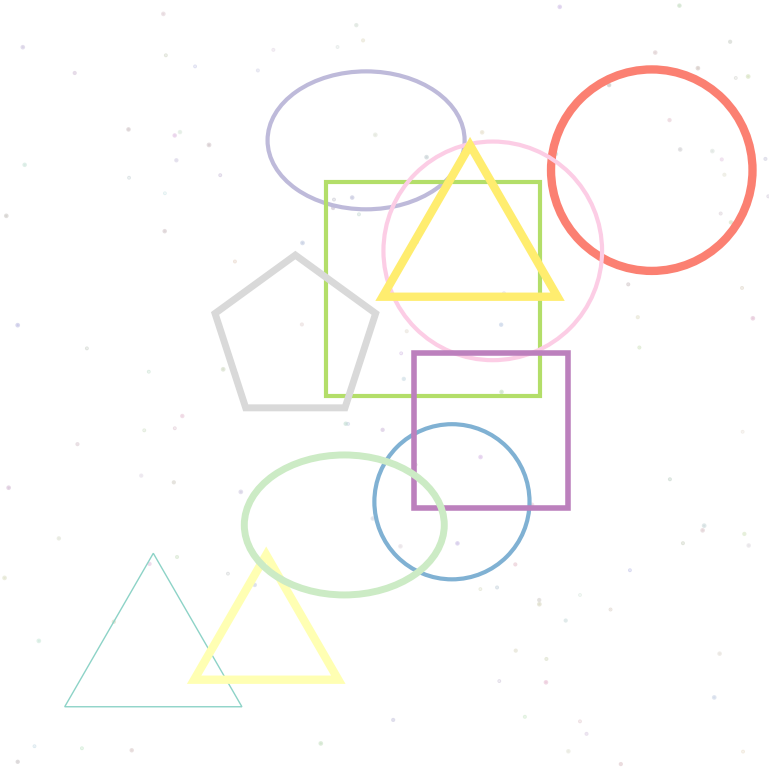[{"shape": "triangle", "thickness": 0.5, "radius": 0.66, "center": [0.199, 0.149]}, {"shape": "triangle", "thickness": 3, "radius": 0.54, "center": [0.346, 0.171]}, {"shape": "oval", "thickness": 1.5, "radius": 0.64, "center": [0.475, 0.818]}, {"shape": "circle", "thickness": 3, "radius": 0.65, "center": [0.846, 0.779]}, {"shape": "circle", "thickness": 1.5, "radius": 0.5, "center": [0.587, 0.348]}, {"shape": "square", "thickness": 1.5, "radius": 0.7, "center": [0.562, 0.625]}, {"shape": "circle", "thickness": 1.5, "radius": 0.71, "center": [0.64, 0.674]}, {"shape": "pentagon", "thickness": 2.5, "radius": 0.55, "center": [0.384, 0.559]}, {"shape": "square", "thickness": 2, "radius": 0.5, "center": [0.638, 0.441]}, {"shape": "oval", "thickness": 2.5, "radius": 0.65, "center": [0.447, 0.318]}, {"shape": "triangle", "thickness": 3, "radius": 0.66, "center": [0.61, 0.68]}]